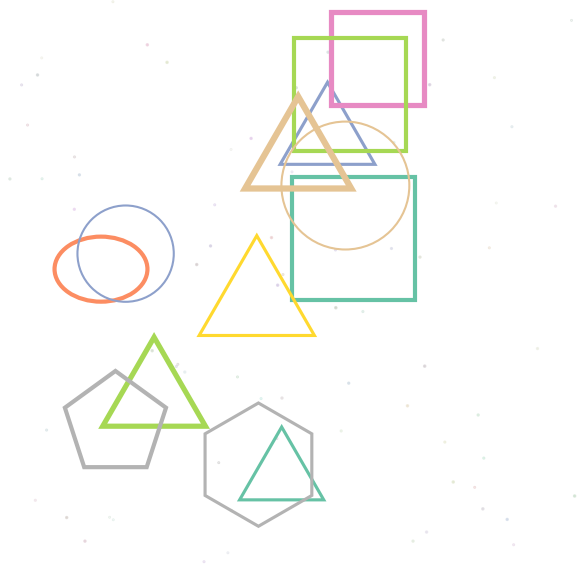[{"shape": "triangle", "thickness": 1.5, "radius": 0.42, "center": [0.488, 0.176]}, {"shape": "square", "thickness": 2, "radius": 0.53, "center": [0.612, 0.586]}, {"shape": "oval", "thickness": 2, "radius": 0.4, "center": [0.175, 0.533]}, {"shape": "triangle", "thickness": 1.5, "radius": 0.47, "center": [0.567, 0.762]}, {"shape": "circle", "thickness": 1, "radius": 0.42, "center": [0.218, 0.56]}, {"shape": "square", "thickness": 2.5, "radius": 0.4, "center": [0.654, 0.898]}, {"shape": "triangle", "thickness": 2.5, "radius": 0.51, "center": [0.267, 0.312]}, {"shape": "square", "thickness": 2, "radius": 0.49, "center": [0.606, 0.835]}, {"shape": "triangle", "thickness": 1.5, "radius": 0.58, "center": [0.445, 0.476]}, {"shape": "triangle", "thickness": 3, "radius": 0.53, "center": [0.516, 0.726]}, {"shape": "circle", "thickness": 1, "radius": 0.55, "center": [0.598, 0.678]}, {"shape": "hexagon", "thickness": 1.5, "radius": 0.53, "center": [0.448, 0.195]}, {"shape": "pentagon", "thickness": 2, "radius": 0.46, "center": [0.2, 0.265]}]